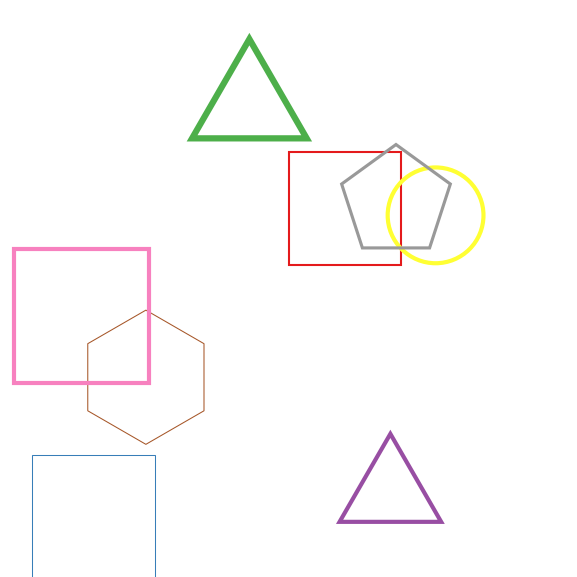[{"shape": "square", "thickness": 1, "radius": 0.49, "center": [0.598, 0.638]}, {"shape": "square", "thickness": 0.5, "radius": 0.53, "center": [0.161, 0.105]}, {"shape": "triangle", "thickness": 3, "radius": 0.57, "center": [0.432, 0.817]}, {"shape": "triangle", "thickness": 2, "radius": 0.51, "center": [0.676, 0.146]}, {"shape": "circle", "thickness": 2, "radius": 0.41, "center": [0.754, 0.626]}, {"shape": "hexagon", "thickness": 0.5, "radius": 0.58, "center": [0.253, 0.346]}, {"shape": "square", "thickness": 2, "radius": 0.58, "center": [0.141, 0.452]}, {"shape": "pentagon", "thickness": 1.5, "radius": 0.49, "center": [0.686, 0.65]}]